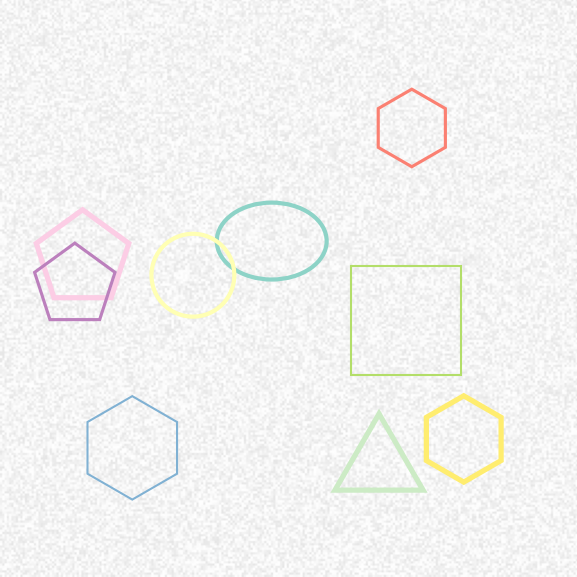[{"shape": "oval", "thickness": 2, "radius": 0.48, "center": [0.471, 0.582]}, {"shape": "circle", "thickness": 2, "radius": 0.36, "center": [0.334, 0.523]}, {"shape": "hexagon", "thickness": 1.5, "radius": 0.34, "center": [0.713, 0.778]}, {"shape": "hexagon", "thickness": 1, "radius": 0.45, "center": [0.229, 0.224]}, {"shape": "square", "thickness": 1, "radius": 0.48, "center": [0.703, 0.444]}, {"shape": "pentagon", "thickness": 2.5, "radius": 0.42, "center": [0.143, 0.552]}, {"shape": "pentagon", "thickness": 1.5, "radius": 0.37, "center": [0.13, 0.505]}, {"shape": "triangle", "thickness": 2.5, "radius": 0.44, "center": [0.656, 0.194]}, {"shape": "hexagon", "thickness": 2.5, "radius": 0.37, "center": [0.803, 0.239]}]